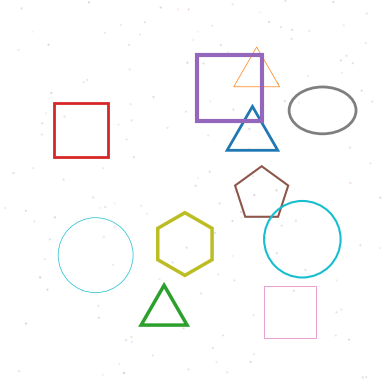[{"shape": "triangle", "thickness": 2, "radius": 0.38, "center": [0.656, 0.648]}, {"shape": "triangle", "thickness": 0.5, "radius": 0.34, "center": [0.667, 0.809]}, {"shape": "triangle", "thickness": 2.5, "radius": 0.34, "center": [0.426, 0.19]}, {"shape": "square", "thickness": 2, "radius": 0.35, "center": [0.21, 0.662]}, {"shape": "square", "thickness": 3, "radius": 0.42, "center": [0.596, 0.771]}, {"shape": "pentagon", "thickness": 1.5, "radius": 0.36, "center": [0.68, 0.496]}, {"shape": "square", "thickness": 0.5, "radius": 0.34, "center": [0.754, 0.189]}, {"shape": "oval", "thickness": 2, "radius": 0.43, "center": [0.838, 0.713]}, {"shape": "hexagon", "thickness": 2.5, "radius": 0.41, "center": [0.48, 0.366]}, {"shape": "circle", "thickness": 0.5, "radius": 0.49, "center": [0.248, 0.337]}, {"shape": "circle", "thickness": 1.5, "radius": 0.5, "center": [0.785, 0.379]}]